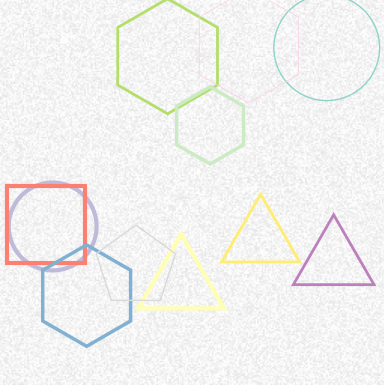[{"shape": "circle", "thickness": 1, "radius": 0.69, "center": [0.849, 0.876]}, {"shape": "triangle", "thickness": 3, "radius": 0.64, "center": [0.471, 0.263]}, {"shape": "circle", "thickness": 3, "radius": 0.57, "center": [0.137, 0.412]}, {"shape": "square", "thickness": 3, "radius": 0.51, "center": [0.12, 0.417]}, {"shape": "hexagon", "thickness": 2.5, "radius": 0.66, "center": [0.225, 0.232]}, {"shape": "hexagon", "thickness": 2, "radius": 0.75, "center": [0.435, 0.854]}, {"shape": "hexagon", "thickness": 0.5, "radius": 0.74, "center": [0.646, 0.881]}, {"shape": "pentagon", "thickness": 1, "radius": 0.54, "center": [0.353, 0.307]}, {"shape": "triangle", "thickness": 2, "radius": 0.6, "center": [0.867, 0.321]}, {"shape": "hexagon", "thickness": 2.5, "radius": 0.5, "center": [0.546, 0.674]}, {"shape": "triangle", "thickness": 2, "radius": 0.59, "center": [0.677, 0.378]}]